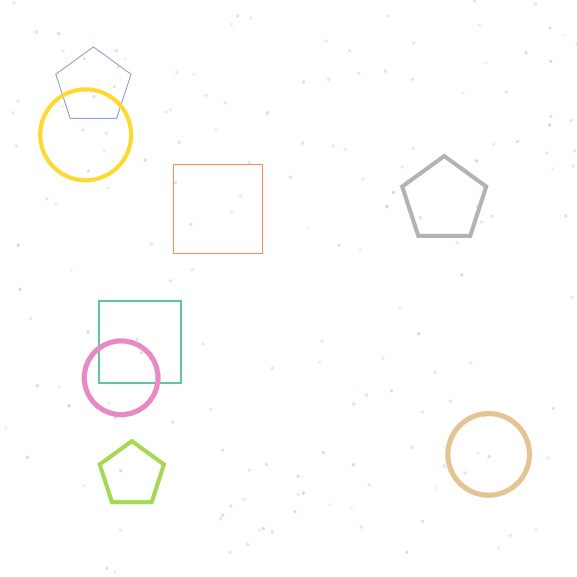[{"shape": "square", "thickness": 1, "radius": 0.36, "center": [0.242, 0.407]}, {"shape": "square", "thickness": 0.5, "radius": 0.39, "center": [0.377, 0.638]}, {"shape": "pentagon", "thickness": 0.5, "radius": 0.34, "center": [0.162, 0.849]}, {"shape": "circle", "thickness": 2.5, "radius": 0.32, "center": [0.21, 0.345]}, {"shape": "pentagon", "thickness": 2, "radius": 0.29, "center": [0.228, 0.177]}, {"shape": "circle", "thickness": 2, "radius": 0.39, "center": [0.148, 0.766]}, {"shape": "circle", "thickness": 2.5, "radius": 0.35, "center": [0.846, 0.212]}, {"shape": "pentagon", "thickness": 2, "radius": 0.38, "center": [0.769, 0.652]}]